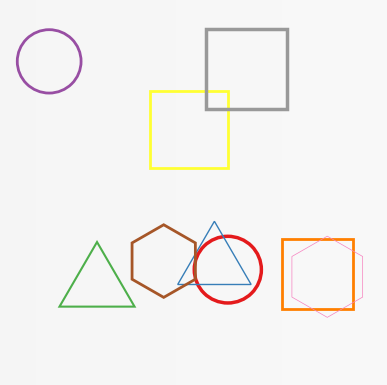[{"shape": "circle", "thickness": 2.5, "radius": 0.43, "center": [0.588, 0.3]}, {"shape": "triangle", "thickness": 1, "radius": 0.55, "center": [0.553, 0.316]}, {"shape": "triangle", "thickness": 1.5, "radius": 0.56, "center": [0.25, 0.259]}, {"shape": "circle", "thickness": 2, "radius": 0.41, "center": [0.127, 0.841]}, {"shape": "square", "thickness": 2, "radius": 0.45, "center": [0.819, 0.288]}, {"shape": "square", "thickness": 2, "radius": 0.5, "center": [0.487, 0.663]}, {"shape": "hexagon", "thickness": 2, "radius": 0.47, "center": [0.422, 0.322]}, {"shape": "hexagon", "thickness": 0.5, "radius": 0.53, "center": [0.845, 0.281]}, {"shape": "square", "thickness": 2.5, "radius": 0.52, "center": [0.636, 0.821]}]